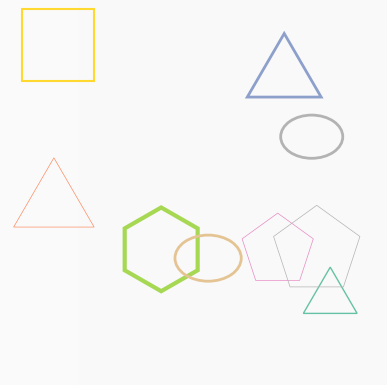[{"shape": "triangle", "thickness": 1, "radius": 0.4, "center": [0.852, 0.226]}, {"shape": "triangle", "thickness": 0.5, "radius": 0.6, "center": [0.139, 0.47]}, {"shape": "triangle", "thickness": 2, "radius": 0.55, "center": [0.733, 0.803]}, {"shape": "pentagon", "thickness": 0.5, "radius": 0.48, "center": [0.717, 0.35]}, {"shape": "hexagon", "thickness": 3, "radius": 0.54, "center": [0.416, 0.352]}, {"shape": "square", "thickness": 1.5, "radius": 0.46, "center": [0.15, 0.883]}, {"shape": "oval", "thickness": 2, "radius": 0.43, "center": [0.537, 0.329]}, {"shape": "pentagon", "thickness": 0.5, "radius": 0.59, "center": [0.817, 0.35]}, {"shape": "oval", "thickness": 2, "radius": 0.4, "center": [0.804, 0.645]}]